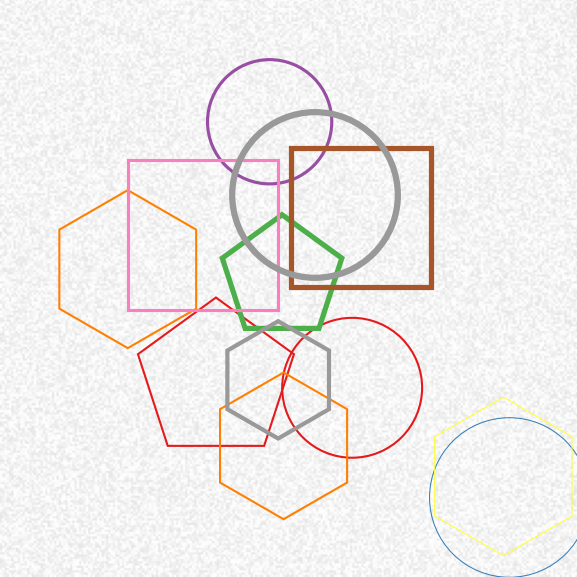[{"shape": "pentagon", "thickness": 1, "radius": 0.71, "center": [0.374, 0.342]}, {"shape": "circle", "thickness": 1, "radius": 0.61, "center": [0.61, 0.328]}, {"shape": "circle", "thickness": 0.5, "radius": 0.69, "center": [0.882, 0.138]}, {"shape": "pentagon", "thickness": 2.5, "radius": 0.54, "center": [0.488, 0.519]}, {"shape": "circle", "thickness": 1.5, "radius": 0.54, "center": [0.467, 0.788]}, {"shape": "hexagon", "thickness": 1, "radius": 0.68, "center": [0.221, 0.533]}, {"shape": "hexagon", "thickness": 1, "radius": 0.64, "center": [0.491, 0.227]}, {"shape": "hexagon", "thickness": 0.5, "radius": 0.69, "center": [0.872, 0.174]}, {"shape": "square", "thickness": 2.5, "radius": 0.6, "center": [0.625, 0.623]}, {"shape": "square", "thickness": 1.5, "radius": 0.65, "center": [0.351, 0.592]}, {"shape": "circle", "thickness": 3, "radius": 0.72, "center": [0.545, 0.662]}, {"shape": "hexagon", "thickness": 2, "radius": 0.51, "center": [0.482, 0.341]}]